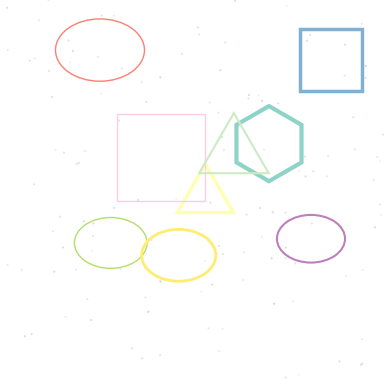[{"shape": "hexagon", "thickness": 3, "radius": 0.49, "center": [0.699, 0.627]}, {"shape": "triangle", "thickness": 2.5, "radius": 0.42, "center": [0.533, 0.49]}, {"shape": "oval", "thickness": 1, "radius": 0.58, "center": [0.26, 0.87]}, {"shape": "square", "thickness": 2.5, "radius": 0.4, "center": [0.86, 0.845]}, {"shape": "oval", "thickness": 1, "radius": 0.47, "center": [0.288, 0.369]}, {"shape": "square", "thickness": 1, "radius": 0.57, "center": [0.419, 0.591]}, {"shape": "oval", "thickness": 1.5, "radius": 0.44, "center": [0.808, 0.38]}, {"shape": "triangle", "thickness": 1.5, "radius": 0.52, "center": [0.607, 0.602]}, {"shape": "oval", "thickness": 2, "radius": 0.48, "center": [0.464, 0.337]}]